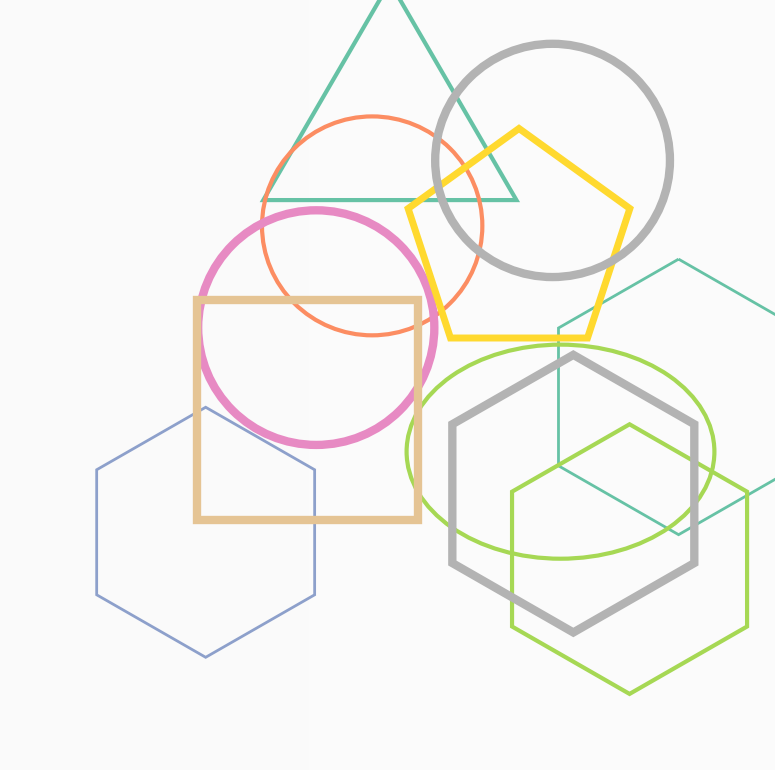[{"shape": "triangle", "thickness": 1.5, "radius": 0.94, "center": [0.503, 0.834]}, {"shape": "hexagon", "thickness": 1, "radius": 0.89, "center": [0.876, 0.485]}, {"shape": "circle", "thickness": 1.5, "radius": 0.71, "center": [0.48, 0.707]}, {"shape": "hexagon", "thickness": 1, "radius": 0.81, "center": [0.265, 0.309]}, {"shape": "circle", "thickness": 3, "radius": 0.76, "center": [0.408, 0.575]}, {"shape": "oval", "thickness": 1.5, "radius": 0.99, "center": [0.723, 0.413]}, {"shape": "hexagon", "thickness": 1.5, "radius": 0.88, "center": [0.812, 0.274]}, {"shape": "pentagon", "thickness": 2.5, "radius": 0.75, "center": [0.67, 0.683]}, {"shape": "square", "thickness": 3, "radius": 0.71, "center": [0.397, 0.467]}, {"shape": "circle", "thickness": 3, "radius": 0.76, "center": [0.713, 0.792]}, {"shape": "hexagon", "thickness": 3, "radius": 0.9, "center": [0.74, 0.359]}]